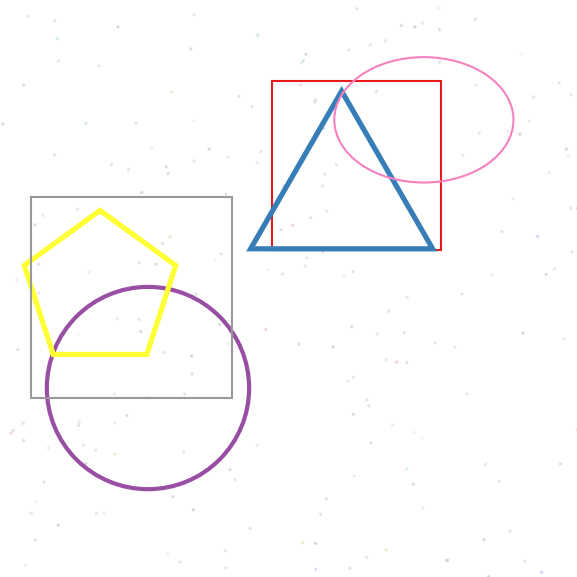[{"shape": "square", "thickness": 1, "radius": 0.73, "center": [0.617, 0.713]}, {"shape": "triangle", "thickness": 2.5, "radius": 0.91, "center": [0.592, 0.659]}, {"shape": "circle", "thickness": 2, "radius": 0.88, "center": [0.256, 0.327]}, {"shape": "pentagon", "thickness": 2.5, "radius": 0.69, "center": [0.173, 0.497]}, {"shape": "oval", "thickness": 1, "radius": 0.78, "center": [0.734, 0.792]}, {"shape": "square", "thickness": 1, "radius": 0.87, "center": [0.228, 0.484]}]